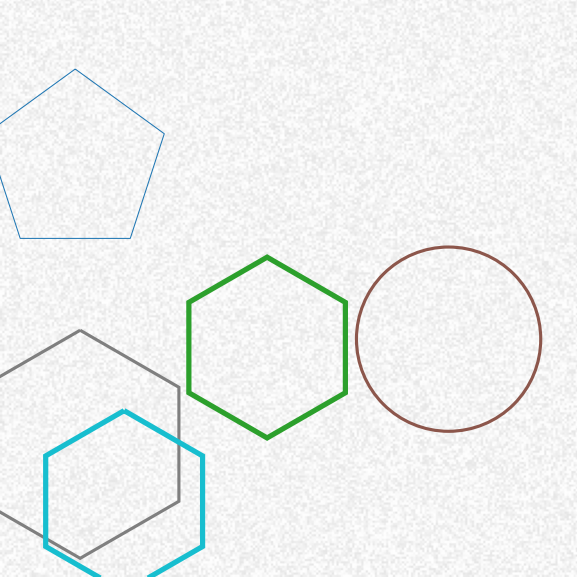[{"shape": "pentagon", "thickness": 0.5, "radius": 0.81, "center": [0.13, 0.717]}, {"shape": "hexagon", "thickness": 2.5, "radius": 0.78, "center": [0.463, 0.397]}, {"shape": "circle", "thickness": 1.5, "radius": 0.8, "center": [0.777, 0.412]}, {"shape": "hexagon", "thickness": 1.5, "radius": 0.99, "center": [0.139, 0.23]}, {"shape": "hexagon", "thickness": 2.5, "radius": 0.78, "center": [0.215, 0.131]}]